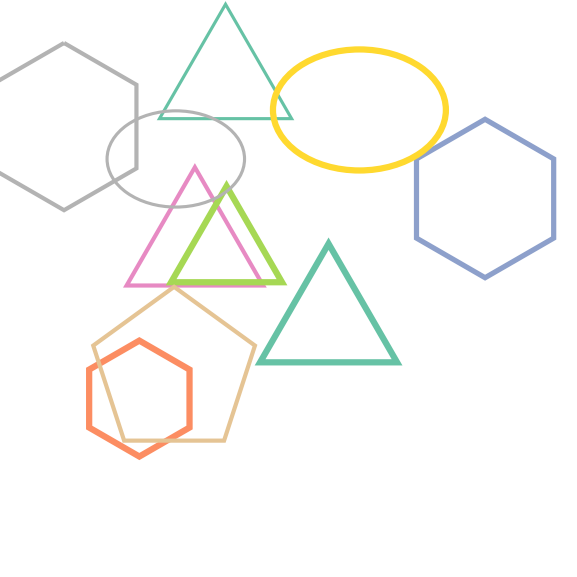[{"shape": "triangle", "thickness": 1.5, "radius": 0.66, "center": [0.391, 0.86]}, {"shape": "triangle", "thickness": 3, "radius": 0.68, "center": [0.569, 0.44]}, {"shape": "hexagon", "thickness": 3, "radius": 0.5, "center": [0.241, 0.309]}, {"shape": "hexagon", "thickness": 2.5, "radius": 0.69, "center": [0.84, 0.655]}, {"shape": "triangle", "thickness": 2, "radius": 0.68, "center": [0.337, 0.573]}, {"shape": "triangle", "thickness": 3, "radius": 0.55, "center": [0.392, 0.566]}, {"shape": "oval", "thickness": 3, "radius": 0.75, "center": [0.622, 0.809]}, {"shape": "pentagon", "thickness": 2, "radius": 0.74, "center": [0.301, 0.355]}, {"shape": "hexagon", "thickness": 2, "radius": 0.72, "center": [0.111, 0.78]}, {"shape": "oval", "thickness": 1.5, "radius": 0.6, "center": [0.304, 0.724]}]